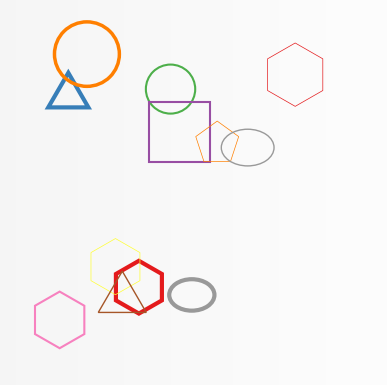[{"shape": "hexagon", "thickness": 3, "radius": 0.34, "center": [0.358, 0.254]}, {"shape": "hexagon", "thickness": 0.5, "radius": 0.41, "center": [0.762, 0.806]}, {"shape": "triangle", "thickness": 3, "radius": 0.3, "center": [0.176, 0.751]}, {"shape": "circle", "thickness": 1.5, "radius": 0.32, "center": [0.44, 0.769]}, {"shape": "square", "thickness": 1.5, "radius": 0.39, "center": [0.462, 0.657]}, {"shape": "pentagon", "thickness": 0.5, "radius": 0.29, "center": [0.561, 0.627]}, {"shape": "circle", "thickness": 2.5, "radius": 0.42, "center": [0.224, 0.859]}, {"shape": "hexagon", "thickness": 0.5, "radius": 0.36, "center": [0.298, 0.307]}, {"shape": "triangle", "thickness": 1, "radius": 0.36, "center": [0.316, 0.224]}, {"shape": "hexagon", "thickness": 1.5, "radius": 0.37, "center": [0.154, 0.169]}, {"shape": "oval", "thickness": 3, "radius": 0.29, "center": [0.495, 0.234]}, {"shape": "oval", "thickness": 1, "radius": 0.34, "center": [0.639, 0.617]}]